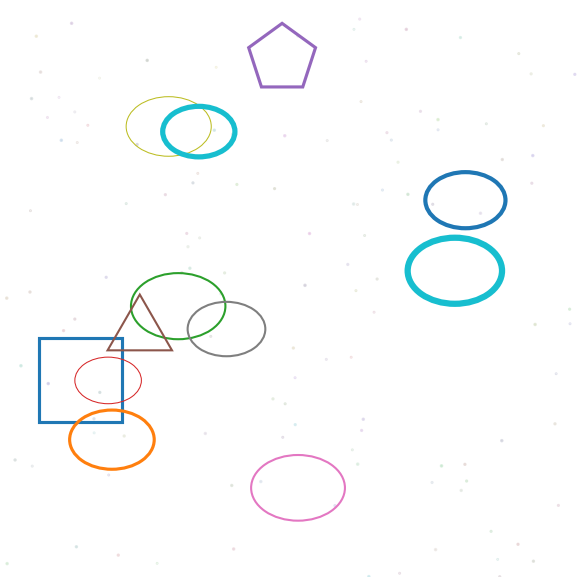[{"shape": "oval", "thickness": 2, "radius": 0.35, "center": [0.806, 0.652]}, {"shape": "square", "thickness": 1.5, "radius": 0.36, "center": [0.139, 0.342]}, {"shape": "oval", "thickness": 1.5, "radius": 0.37, "center": [0.194, 0.238]}, {"shape": "oval", "thickness": 1, "radius": 0.41, "center": [0.309, 0.469]}, {"shape": "oval", "thickness": 0.5, "radius": 0.29, "center": [0.187, 0.34]}, {"shape": "pentagon", "thickness": 1.5, "radius": 0.3, "center": [0.488, 0.898]}, {"shape": "triangle", "thickness": 1, "radius": 0.32, "center": [0.242, 0.425]}, {"shape": "oval", "thickness": 1, "radius": 0.41, "center": [0.516, 0.154]}, {"shape": "oval", "thickness": 1, "radius": 0.34, "center": [0.392, 0.429]}, {"shape": "oval", "thickness": 0.5, "radius": 0.37, "center": [0.292, 0.78]}, {"shape": "oval", "thickness": 2.5, "radius": 0.31, "center": [0.344, 0.771]}, {"shape": "oval", "thickness": 3, "radius": 0.41, "center": [0.788, 0.53]}]